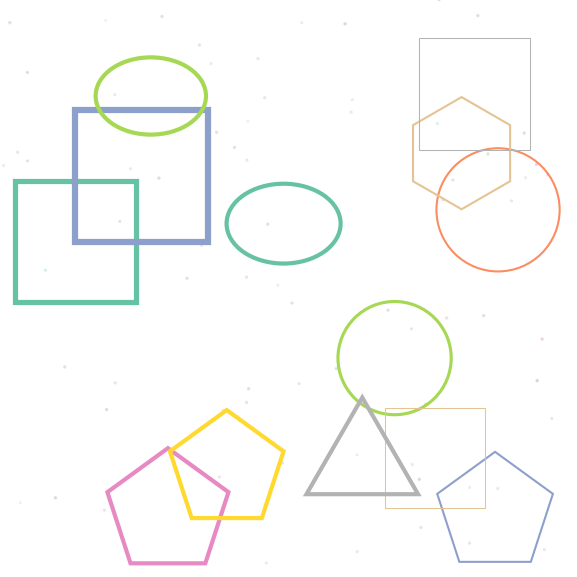[{"shape": "oval", "thickness": 2, "radius": 0.49, "center": [0.491, 0.612]}, {"shape": "square", "thickness": 2.5, "radius": 0.52, "center": [0.131, 0.581]}, {"shape": "circle", "thickness": 1, "radius": 0.53, "center": [0.862, 0.636]}, {"shape": "square", "thickness": 3, "radius": 0.58, "center": [0.245, 0.694]}, {"shape": "pentagon", "thickness": 1, "radius": 0.53, "center": [0.857, 0.111]}, {"shape": "pentagon", "thickness": 2, "radius": 0.55, "center": [0.291, 0.113]}, {"shape": "circle", "thickness": 1.5, "radius": 0.49, "center": [0.683, 0.379]}, {"shape": "oval", "thickness": 2, "radius": 0.48, "center": [0.261, 0.833]}, {"shape": "pentagon", "thickness": 2, "radius": 0.52, "center": [0.393, 0.186]}, {"shape": "square", "thickness": 0.5, "radius": 0.43, "center": [0.754, 0.206]}, {"shape": "hexagon", "thickness": 1, "radius": 0.49, "center": [0.799, 0.734]}, {"shape": "triangle", "thickness": 2, "radius": 0.56, "center": [0.627, 0.199]}, {"shape": "square", "thickness": 0.5, "radius": 0.48, "center": [0.822, 0.836]}]